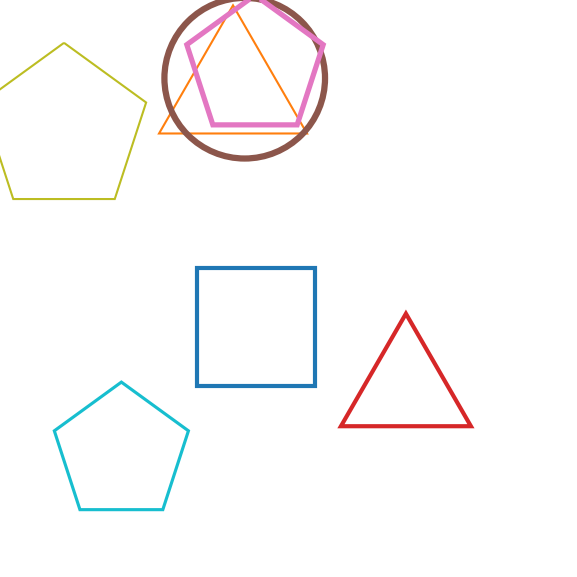[{"shape": "square", "thickness": 2, "radius": 0.51, "center": [0.443, 0.434]}, {"shape": "triangle", "thickness": 1, "radius": 0.74, "center": [0.403, 0.842]}, {"shape": "triangle", "thickness": 2, "radius": 0.65, "center": [0.703, 0.326]}, {"shape": "circle", "thickness": 3, "radius": 0.7, "center": [0.424, 0.864]}, {"shape": "pentagon", "thickness": 2.5, "radius": 0.62, "center": [0.442, 0.883]}, {"shape": "pentagon", "thickness": 1, "radius": 0.75, "center": [0.111, 0.775]}, {"shape": "pentagon", "thickness": 1.5, "radius": 0.61, "center": [0.21, 0.215]}]